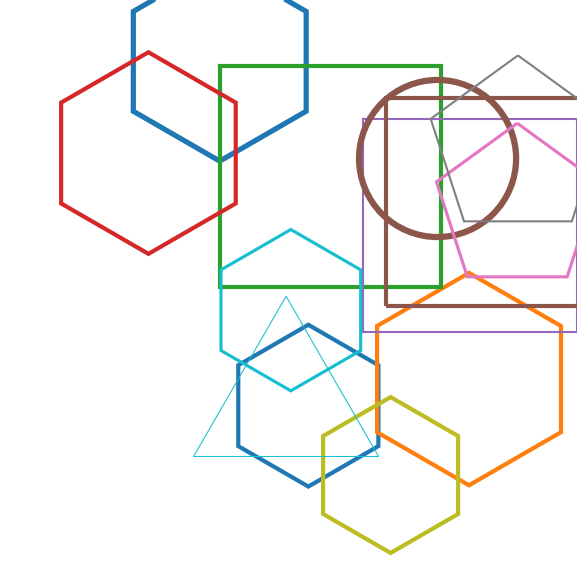[{"shape": "hexagon", "thickness": 2.5, "radius": 0.86, "center": [0.381, 0.893]}, {"shape": "hexagon", "thickness": 2, "radius": 0.7, "center": [0.534, 0.297]}, {"shape": "hexagon", "thickness": 2, "radius": 0.92, "center": [0.812, 0.343]}, {"shape": "square", "thickness": 2, "radius": 0.95, "center": [0.572, 0.694]}, {"shape": "hexagon", "thickness": 2, "radius": 0.87, "center": [0.257, 0.734]}, {"shape": "square", "thickness": 1, "radius": 0.92, "center": [0.814, 0.608]}, {"shape": "square", "thickness": 2, "radius": 0.9, "center": [0.848, 0.649]}, {"shape": "circle", "thickness": 3, "radius": 0.68, "center": [0.758, 0.725]}, {"shape": "pentagon", "thickness": 1.5, "radius": 0.74, "center": [0.896, 0.639]}, {"shape": "pentagon", "thickness": 1, "radius": 0.79, "center": [0.897, 0.744]}, {"shape": "hexagon", "thickness": 2, "radius": 0.67, "center": [0.676, 0.177]}, {"shape": "hexagon", "thickness": 1.5, "radius": 0.7, "center": [0.504, 0.462]}, {"shape": "triangle", "thickness": 0.5, "radius": 0.92, "center": [0.495, 0.301]}]